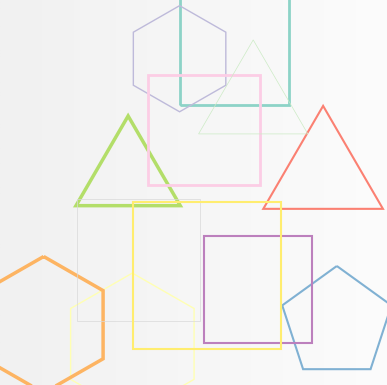[{"shape": "square", "thickness": 2, "radius": 0.7, "center": [0.605, 0.869]}, {"shape": "hexagon", "thickness": 1, "radius": 0.92, "center": [0.342, 0.107]}, {"shape": "hexagon", "thickness": 1, "radius": 0.69, "center": [0.463, 0.847]}, {"shape": "triangle", "thickness": 1.5, "radius": 0.89, "center": [0.834, 0.547]}, {"shape": "pentagon", "thickness": 1.5, "radius": 0.74, "center": [0.869, 0.161]}, {"shape": "hexagon", "thickness": 2.5, "radius": 0.89, "center": [0.113, 0.157]}, {"shape": "triangle", "thickness": 2.5, "radius": 0.78, "center": [0.331, 0.543]}, {"shape": "square", "thickness": 2, "radius": 0.72, "center": [0.527, 0.662]}, {"shape": "square", "thickness": 0.5, "radius": 0.79, "center": [0.357, 0.324]}, {"shape": "square", "thickness": 1.5, "radius": 0.69, "center": [0.666, 0.248]}, {"shape": "triangle", "thickness": 0.5, "radius": 0.81, "center": [0.653, 0.734]}, {"shape": "square", "thickness": 1.5, "radius": 0.95, "center": [0.535, 0.284]}]